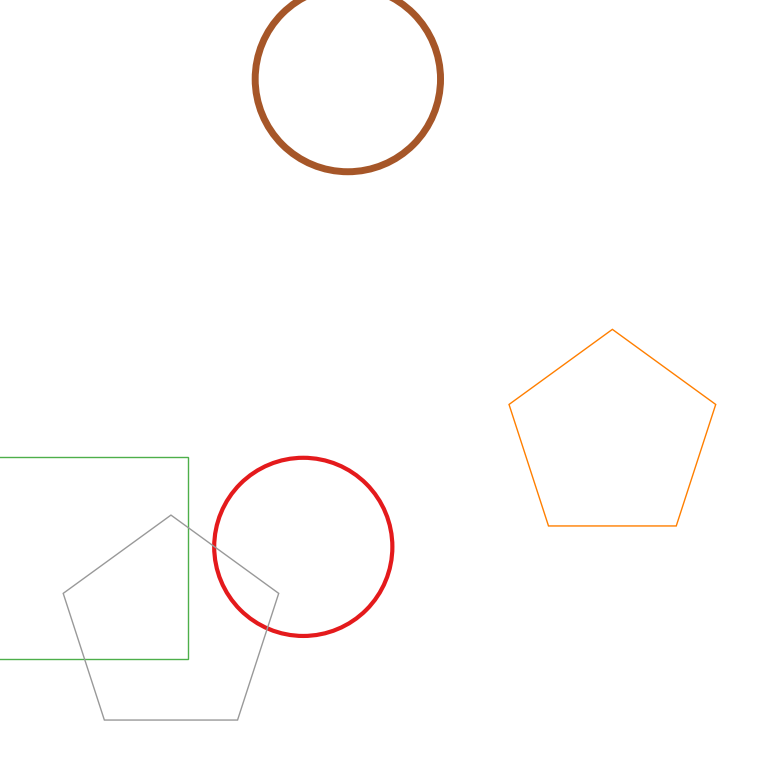[{"shape": "circle", "thickness": 1.5, "radius": 0.58, "center": [0.394, 0.29]}, {"shape": "square", "thickness": 0.5, "radius": 0.66, "center": [0.113, 0.275]}, {"shape": "pentagon", "thickness": 0.5, "radius": 0.71, "center": [0.795, 0.431]}, {"shape": "circle", "thickness": 2.5, "radius": 0.6, "center": [0.452, 0.897]}, {"shape": "pentagon", "thickness": 0.5, "radius": 0.74, "center": [0.222, 0.184]}]